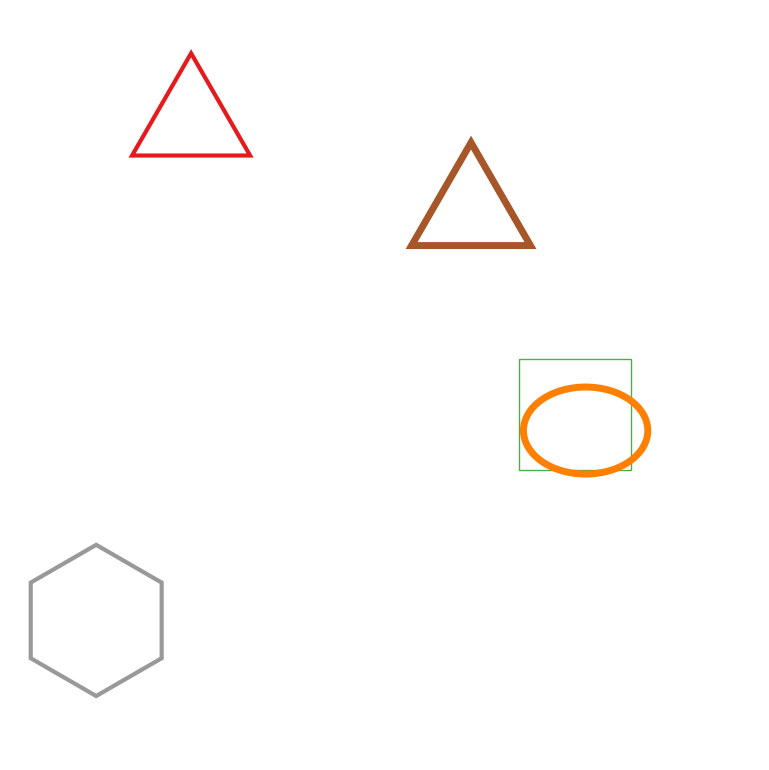[{"shape": "triangle", "thickness": 1.5, "radius": 0.44, "center": [0.248, 0.842]}, {"shape": "square", "thickness": 0.5, "radius": 0.36, "center": [0.746, 0.461]}, {"shape": "oval", "thickness": 2.5, "radius": 0.4, "center": [0.761, 0.441]}, {"shape": "triangle", "thickness": 2.5, "radius": 0.45, "center": [0.612, 0.726]}, {"shape": "hexagon", "thickness": 1.5, "radius": 0.49, "center": [0.125, 0.194]}]